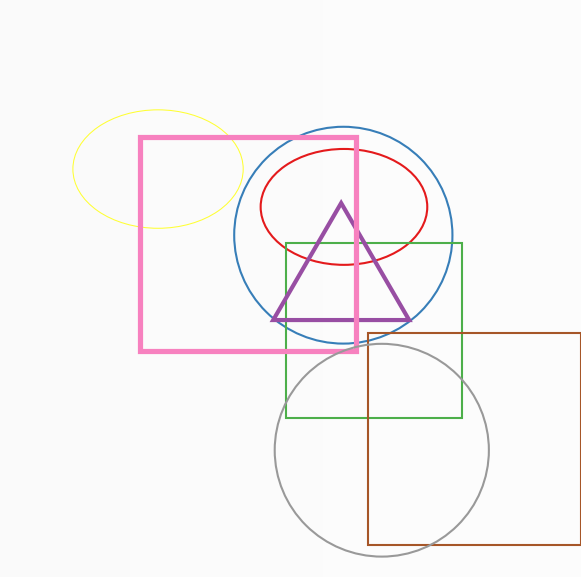[{"shape": "oval", "thickness": 1, "radius": 0.72, "center": [0.592, 0.641]}, {"shape": "circle", "thickness": 1, "radius": 0.94, "center": [0.591, 0.592]}, {"shape": "square", "thickness": 1, "radius": 0.76, "center": [0.644, 0.427]}, {"shape": "triangle", "thickness": 2, "radius": 0.68, "center": [0.587, 0.512]}, {"shape": "oval", "thickness": 0.5, "radius": 0.73, "center": [0.272, 0.706]}, {"shape": "square", "thickness": 1, "radius": 0.92, "center": [0.816, 0.239]}, {"shape": "square", "thickness": 2.5, "radius": 0.93, "center": [0.426, 0.576]}, {"shape": "circle", "thickness": 1, "radius": 0.92, "center": [0.657, 0.22]}]